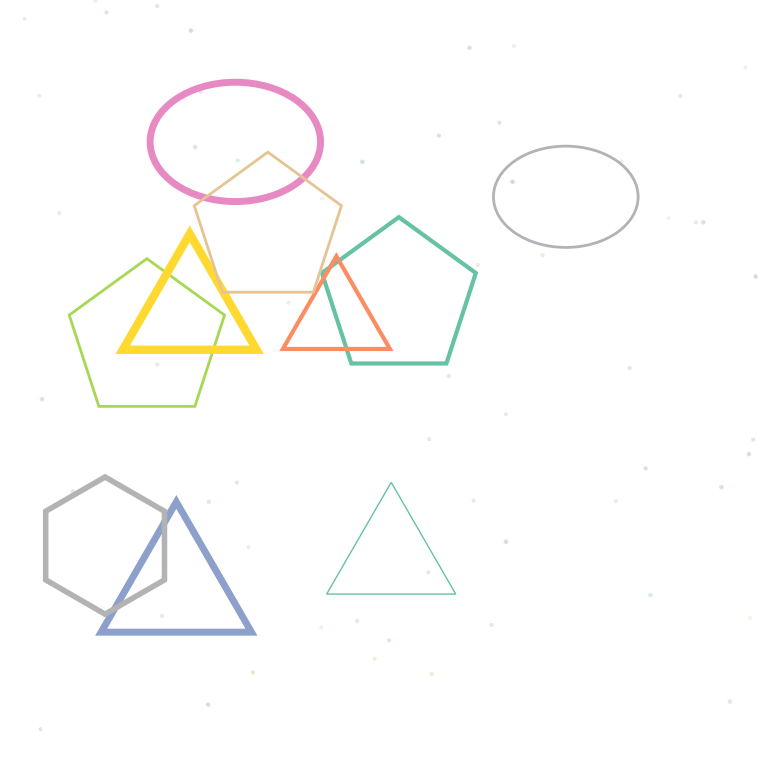[{"shape": "pentagon", "thickness": 1.5, "radius": 0.53, "center": [0.518, 0.613]}, {"shape": "triangle", "thickness": 0.5, "radius": 0.48, "center": [0.508, 0.277]}, {"shape": "triangle", "thickness": 1.5, "radius": 0.4, "center": [0.437, 0.587]}, {"shape": "triangle", "thickness": 2.5, "radius": 0.56, "center": [0.229, 0.235]}, {"shape": "oval", "thickness": 2.5, "radius": 0.55, "center": [0.306, 0.816]}, {"shape": "pentagon", "thickness": 1, "radius": 0.53, "center": [0.191, 0.558]}, {"shape": "triangle", "thickness": 3, "radius": 0.5, "center": [0.246, 0.596]}, {"shape": "pentagon", "thickness": 1, "radius": 0.5, "center": [0.348, 0.702]}, {"shape": "hexagon", "thickness": 2, "radius": 0.45, "center": [0.136, 0.291]}, {"shape": "oval", "thickness": 1, "radius": 0.47, "center": [0.735, 0.744]}]